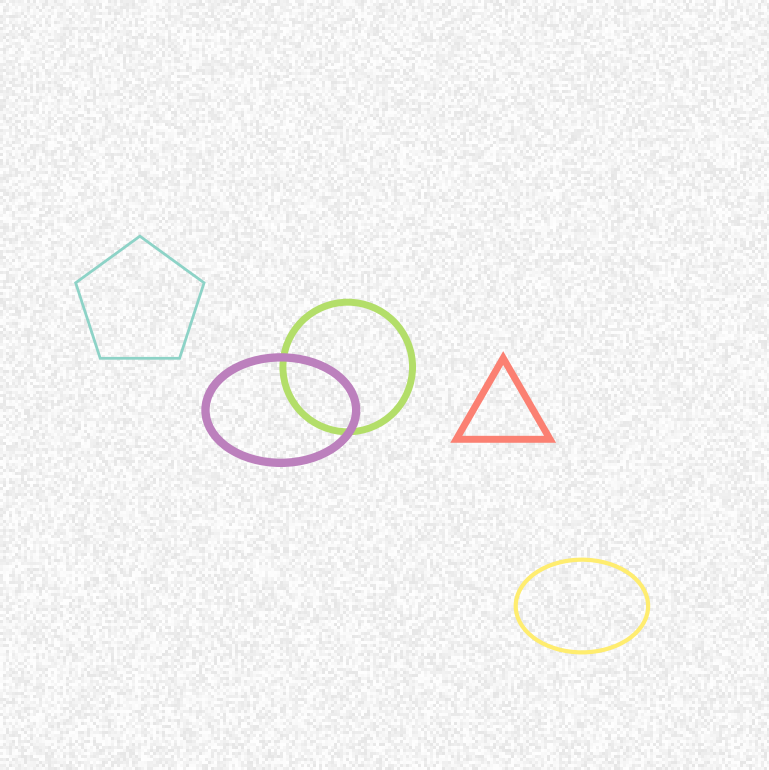[{"shape": "pentagon", "thickness": 1, "radius": 0.44, "center": [0.182, 0.606]}, {"shape": "triangle", "thickness": 2.5, "radius": 0.35, "center": [0.653, 0.465]}, {"shape": "circle", "thickness": 2.5, "radius": 0.42, "center": [0.452, 0.523]}, {"shape": "oval", "thickness": 3, "radius": 0.49, "center": [0.365, 0.467]}, {"shape": "oval", "thickness": 1.5, "radius": 0.43, "center": [0.756, 0.213]}]